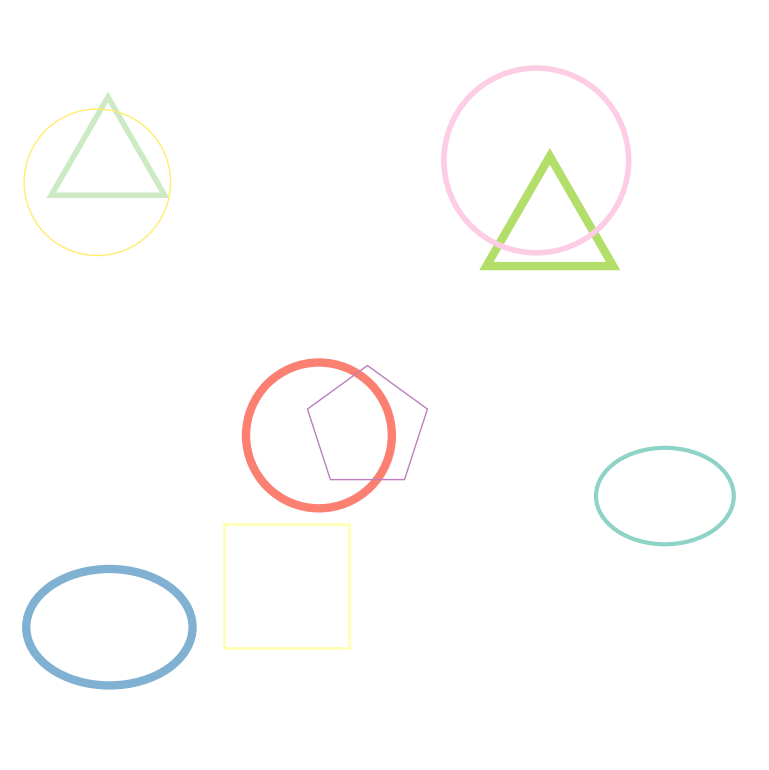[{"shape": "oval", "thickness": 1.5, "radius": 0.45, "center": [0.863, 0.356]}, {"shape": "square", "thickness": 1, "radius": 0.4, "center": [0.372, 0.239]}, {"shape": "circle", "thickness": 3, "radius": 0.47, "center": [0.414, 0.435]}, {"shape": "oval", "thickness": 3, "radius": 0.54, "center": [0.142, 0.185]}, {"shape": "triangle", "thickness": 3, "radius": 0.48, "center": [0.714, 0.702]}, {"shape": "circle", "thickness": 2, "radius": 0.6, "center": [0.696, 0.792]}, {"shape": "pentagon", "thickness": 0.5, "radius": 0.41, "center": [0.477, 0.443]}, {"shape": "triangle", "thickness": 2, "radius": 0.43, "center": [0.14, 0.789]}, {"shape": "circle", "thickness": 0.5, "radius": 0.48, "center": [0.126, 0.763]}]